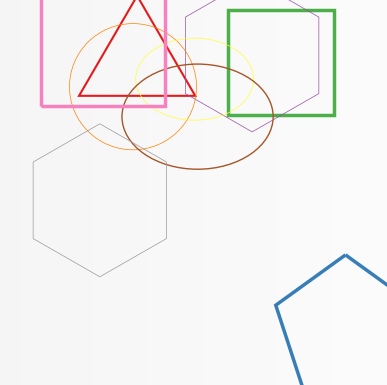[{"shape": "triangle", "thickness": 1.5, "radius": 0.87, "center": [0.354, 0.838]}, {"shape": "pentagon", "thickness": 2.5, "radius": 0.95, "center": [0.892, 0.149]}, {"shape": "square", "thickness": 2.5, "radius": 0.68, "center": [0.726, 0.838]}, {"shape": "hexagon", "thickness": 0.5, "radius": 0.99, "center": [0.651, 0.856]}, {"shape": "circle", "thickness": 0.5, "radius": 0.82, "center": [0.343, 0.775]}, {"shape": "oval", "thickness": 0.5, "radius": 0.76, "center": [0.502, 0.794]}, {"shape": "oval", "thickness": 1, "radius": 0.98, "center": [0.51, 0.697]}, {"shape": "square", "thickness": 2.5, "radius": 0.8, "center": [0.266, 0.886]}, {"shape": "hexagon", "thickness": 0.5, "radius": 0.99, "center": [0.258, 0.48]}]